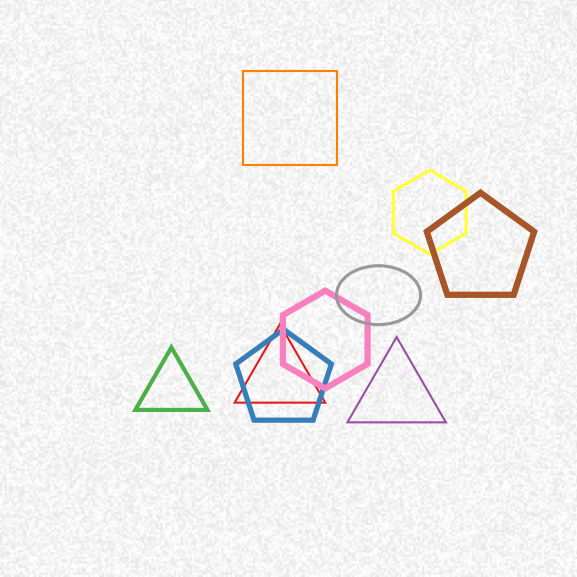[{"shape": "triangle", "thickness": 1, "radius": 0.45, "center": [0.485, 0.347]}, {"shape": "pentagon", "thickness": 2.5, "radius": 0.44, "center": [0.491, 0.342]}, {"shape": "triangle", "thickness": 2, "radius": 0.36, "center": [0.297, 0.325]}, {"shape": "triangle", "thickness": 1, "radius": 0.49, "center": [0.687, 0.317]}, {"shape": "square", "thickness": 1, "radius": 0.41, "center": [0.502, 0.795]}, {"shape": "hexagon", "thickness": 1.5, "radius": 0.36, "center": [0.744, 0.632]}, {"shape": "pentagon", "thickness": 3, "radius": 0.49, "center": [0.832, 0.568]}, {"shape": "hexagon", "thickness": 3, "radius": 0.42, "center": [0.563, 0.411]}, {"shape": "oval", "thickness": 1.5, "radius": 0.36, "center": [0.655, 0.488]}]